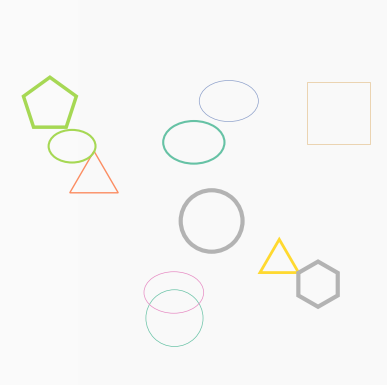[{"shape": "oval", "thickness": 1.5, "radius": 0.4, "center": [0.5, 0.63]}, {"shape": "circle", "thickness": 0.5, "radius": 0.37, "center": [0.45, 0.174]}, {"shape": "triangle", "thickness": 1, "radius": 0.36, "center": [0.243, 0.535]}, {"shape": "oval", "thickness": 0.5, "radius": 0.38, "center": [0.59, 0.738]}, {"shape": "oval", "thickness": 0.5, "radius": 0.39, "center": [0.449, 0.24]}, {"shape": "pentagon", "thickness": 2.5, "radius": 0.36, "center": [0.129, 0.728]}, {"shape": "oval", "thickness": 1.5, "radius": 0.3, "center": [0.186, 0.62]}, {"shape": "triangle", "thickness": 2, "radius": 0.29, "center": [0.721, 0.321]}, {"shape": "square", "thickness": 0.5, "radius": 0.4, "center": [0.873, 0.707]}, {"shape": "hexagon", "thickness": 3, "radius": 0.29, "center": [0.821, 0.262]}, {"shape": "circle", "thickness": 3, "radius": 0.4, "center": [0.546, 0.426]}]